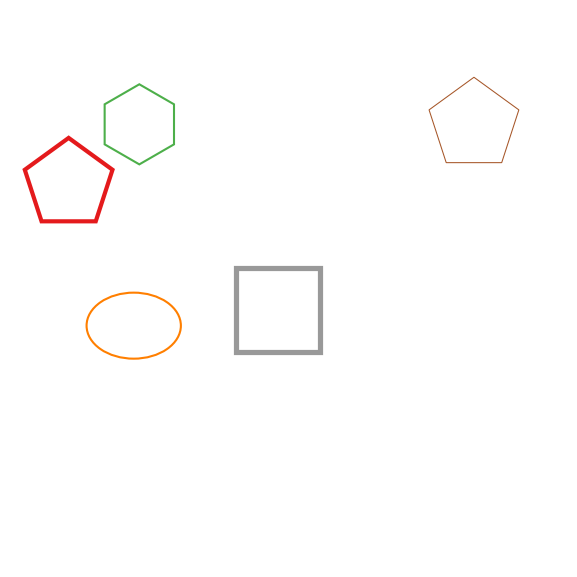[{"shape": "pentagon", "thickness": 2, "radius": 0.4, "center": [0.119, 0.68]}, {"shape": "hexagon", "thickness": 1, "radius": 0.35, "center": [0.241, 0.784]}, {"shape": "oval", "thickness": 1, "radius": 0.41, "center": [0.232, 0.435]}, {"shape": "pentagon", "thickness": 0.5, "radius": 0.41, "center": [0.821, 0.784]}, {"shape": "square", "thickness": 2.5, "radius": 0.36, "center": [0.481, 0.463]}]